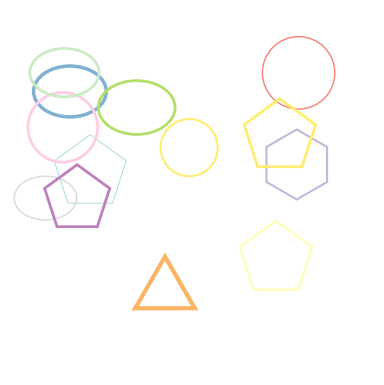[{"shape": "pentagon", "thickness": 0.5, "radius": 0.49, "center": [0.234, 0.552]}, {"shape": "pentagon", "thickness": 1.5, "radius": 0.49, "center": [0.717, 0.328]}, {"shape": "hexagon", "thickness": 1.5, "radius": 0.45, "center": [0.771, 0.573]}, {"shape": "circle", "thickness": 1, "radius": 0.47, "center": [0.776, 0.811]}, {"shape": "oval", "thickness": 2.5, "radius": 0.47, "center": [0.182, 0.762]}, {"shape": "triangle", "thickness": 3, "radius": 0.45, "center": [0.429, 0.244]}, {"shape": "oval", "thickness": 2, "radius": 0.5, "center": [0.355, 0.721]}, {"shape": "circle", "thickness": 2, "radius": 0.45, "center": [0.163, 0.669]}, {"shape": "oval", "thickness": 1, "radius": 0.41, "center": [0.118, 0.485]}, {"shape": "pentagon", "thickness": 2, "radius": 0.44, "center": [0.2, 0.483]}, {"shape": "oval", "thickness": 2, "radius": 0.45, "center": [0.167, 0.811]}, {"shape": "circle", "thickness": 1.5, "radius": 0.37, "center": [0.491, 0.616]}, {"shape": "pentagon", "thickness": 2, "radius": 0.49, "center": [0.727, 0.646]}]